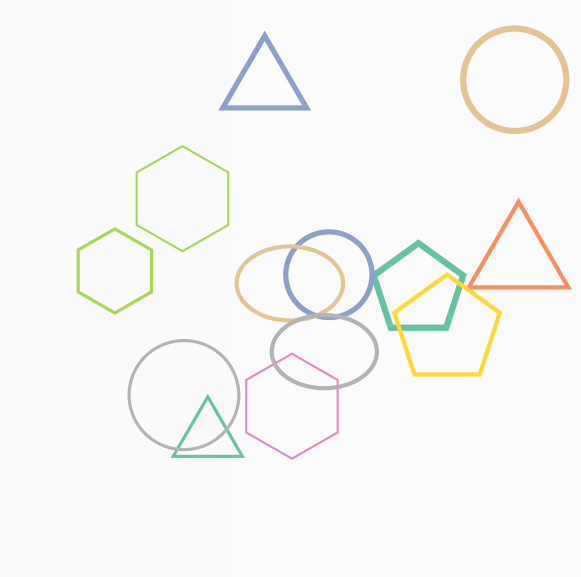[{"shape": "pentagon", "thickness": 3, "radius": 0.4, "center": [0.72, 0.497]}, {"shape": "triangle", "thickness": 1.5, "radius": 0.34, "center": [0.357, 0.243]}, {"shape": "triangle", "thickness": 2, "radius": 0.49, "center": [0.892, 0.551]}, {"shape": "circle", "thickness": 2.5, "radius": 0.37, "center": [0.566, 0.523]}, {"shape": "triangle", "thickness": 2.5, "radius": 0.42, "center": [0.455, 0.854]}, {"shape": "hexagon", "thickness": 1, "radius": 0.45, "center": [0.502, 0.296]}, {"shape": "hexagon", "thickness": 1.5, "radius": 0.36, "center": [0.198, 0.53]}, {"shape": "hexagon", "thickness": 1, "radius": 0.45, "center": [0.314, 0.655]}, {"shape": "pentagon", "thickness": 2, "radius": 0.48, "center": [0.769, 0.428]}, {"shape": "circle", "thickness": 3, "radius": 0.44, "center": [0.886, 0.861]}, {"shape": "oval", "thickness": 2, "radius": 0.46, "center": [0.499, 0.508]}, {"shape": "circle", "thickness": 1.5, "radius": 0.47, "center": [0.316, 0.315]}, {"shape": "oval", "thickness": 2, "radius": 0.45, "center": [0.558, 0.39]}]